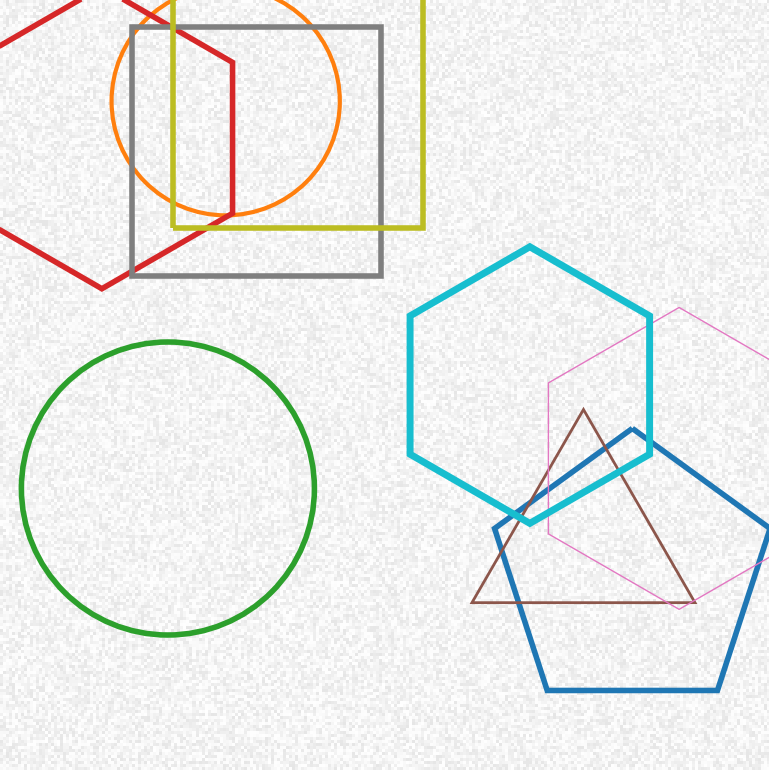[{"shape": "pentagon", "thickness": 2, "radius": 0.94, "center": [0.821, 0.255]}, {"shape": "circle", "thickness": 1.5, "radius": 0.74, "center": [0.293, 0.869]}, {"shape": "circle", "thickness": 2, "radius": 0.95, "center": [0.218, 0.366]}, {"shape": "hexagon", "thickness": 2, "radius": 0.98, "center": [0.132, 0.821]}, {"shape": "triangle", "thickness": 1, "radius": 0.84, "center": [0.758, 0.301]}, {"shape": "hexagon", "thickness": 0.5, "radius": 0.98, "center": [0.882, 0.405]}, {"shape": "square", "thickness": 2, "radius": 0.81, "center": [0.334, 0.804]}, {"shape": "square", "thickness": 2, "radius": 0.81, "center": [0.387, 0.866]}, {"shape": "hexagon", "thickness": 2.5, "radius": 0.9, "center": [0.688, 0.5]}]